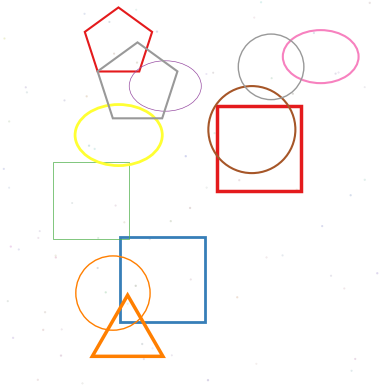[{"shape": "pentagon", "thickness": 1.5, "radius": 0.46, "center": [0.308, 0.889]}, {"shape": "square", "thickness": 2.5, "radius": 0.55, "center": [0.673, 0.614]}, {"shape": "square", "thickness": 2, "radius": 0.55, "center": [0.422, 0.273]}, {"shape": "square", "thickness": 0.5, "radius": 0.5, "center": [0.237, 0.479]}, {"shape": "oval", "thickness": 0.5, "radius": 0.47, "center": [0.429, 0.777]}, {"shape": "triangle", "thickness": 2.5, "radius": 0.53, "center": [0.331, 0.127]}, {"shape": "circle", "thickness": 1, "radius": 0.48, "center": [0.293, 0.239]}, {"shape": "oval", "thickness": 2, "radius": 0.57, "center": [0.308, 0.649]}, {"shape": "circle", "thickness": 1.5, "radius": 0.57, "center": [0.654, 0.663]}, {"shape": "oval", "thickness": 1.5, "radius": 0.49, "center": [0.833, 0.853]}, {"shape": "pentagon", "thickness": 1.5, "radius": 0.55, "center": [0.357, 0.781]}, {"shape": "circle", "thickness": 1, "radius": 0.43, "center": [0.704, 0.826]}]